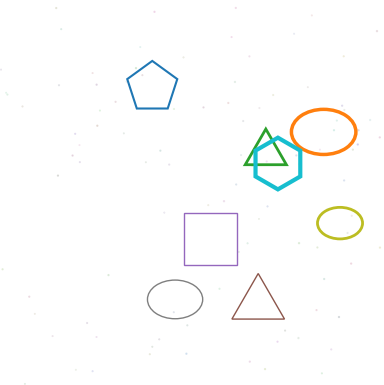[{"shape": "pentagon", "thickness": 1.5, "radius": 0.34, "center": [0.395, 0.773]}, {"shape": "oval", "thickness": 2.5, "radius": 0.42, "center": [0.841, 0.657]}, {"shape": "triangle", "thickness": 2, "radius": 0.31, "center": [0.69, 0.603]}, {"shape": "square", "thickness": 1, "radius": 0.34, "center": [0.547, 0.379]}, {"shape": "triangle", "thickness": 1, "radius": 0.39, "center": [0.671, 0.211]}, {"shape": "oval", "thickness": 1, "radius": 0.36, "center": [0.455, 0.222]}, {"shape": "oval", "thickness": 2, "radius": 0.29, "center": [0.883, 0.42]}, {"shape": "hexagon", "thickness": 3, "radius": 0.34, "center": [0.722, 0.575]}]